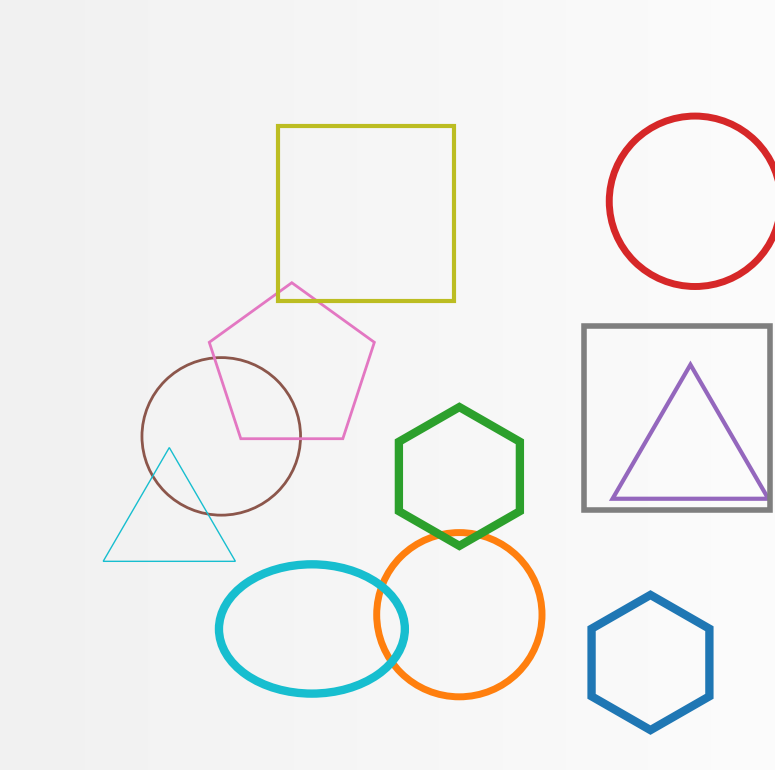[{"shape": "hexagon", "thickness": 3, "radius": 0.44, "center": [0.839, 0.14]}, {"shape": "circle", "thickness": 2.5, "radius": 0.53, "center": [0.593, 0.202]}, {"shape": "hexagon", "thickness": 3, "radius": 0.45, "center": [0.593, 0.381]}, {"shape": "circle", "thickness": 2.5, "radius": 0.55, "center": [0.897, 0.739]}, {"shape": "triangle", "thickness": 1.5, "radius": 0.58, "center": [0.891, 0.41]}, {"shape": "circle", "thickness": 1, "radius": 0.51, "center": [0.285, 0.433]}, {"shape": "pentagon", "thickness": 1, "radius": 0.56, "center": [0.377, 0.521]}, {"shape": "square", "thickness": 2, "radius": 0.6, "center": [0.874, 0.457]}, {"shape": "square", "thickness": 1.5, "radius": 0.57, "center": [0.473, 0.723]}, {"shape": "oval", "thickness": 3, "radius": 0.6, "center": [0.402, 0.183]}, {"shape": "triangle", "thickness": 0.5, "radius": 0.49, "center": [0.218, 0.32]}]